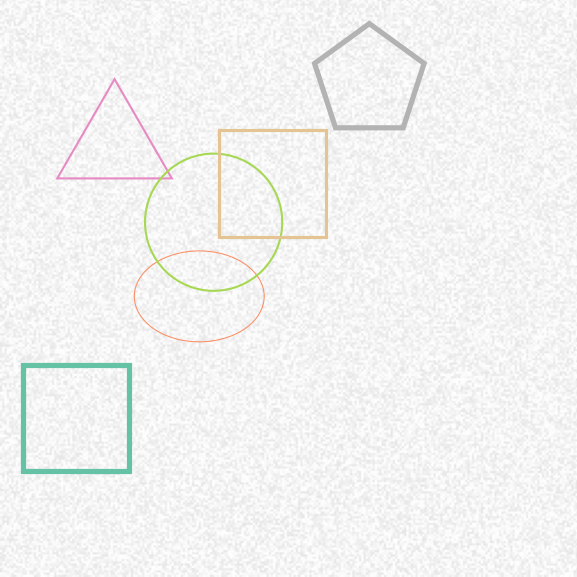[{"shape": "square", "thickness": 2.5, "radius": 0.46, "center": [0.132, 0.275]}, {"shape": "oval", "thickness": 0.5, "radius": 0.56, "center": [0.345, 0.486]}, {"shape": "triangle", "thickness": 1, "radius": 0.57, "center": [0.198, 0.747]}, {"shape": "circle", "thickness": 1, "radius": 0.59, "center": [0.37, 0.614]}, {"shape": "square", "thickness": 1.5, "radius": 0.46, "center": [0.472, 0.682]}, {"shape": "pentagon", "thickness": 2.5, "radius": 0.5, "center": [0.64, 0.859]}]